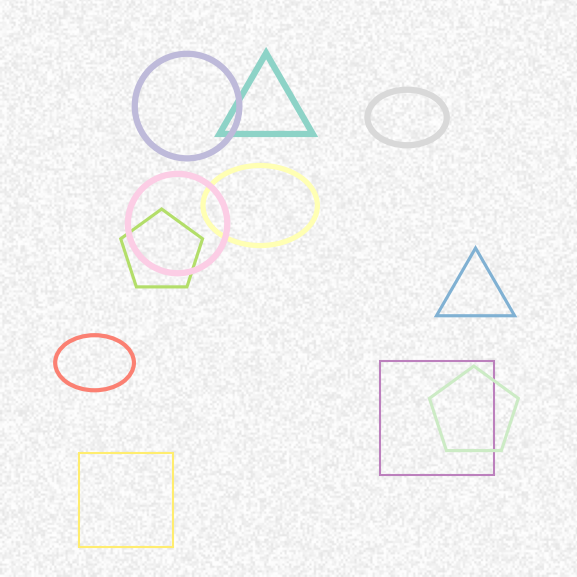[{"shape": "triangle", "thickness": 3, "radius": 0.47, "center": [0.461, 0.814]}, {"shape": "oval", "thickness": 2.5, "radius": 0.5, "center": [0.451, 0.643]}, {"shape": "circle", "thickness": 3, "radius": 0.45, "center": [0.324, 0.815]}, {"shape": "oval", "thickness": 2, "radius": 0.34, "center": [0.164, 0.371]}, {"shape": "triangle", "thickness": 1.5, "radius": 0.39, "center": [0.823, 0.491]}, {"shape": "pentagon", "thickness": 1.5, "radius": 0.37, "center": [0.28, 0.563]}, {"shape": "circle", "thickness": 3, "radius": 0.43, "center": [0.308, 0.612]}, {"shape": "oval", "thickness": 3, "radius": 0.34, "center": [0.705, 0.796]}, {"shape": "square", "thickness": 1, "radius": 0.49, "center": [0.757, 0.275]}, {"shape": "pentagon", "thickness": 1.5, "radius": 0.4, "center": [0.821, 0.284]}, {"shape": "square", "thickness": 1, "radius": 0.4, "center": [0.218, 0.134]}]